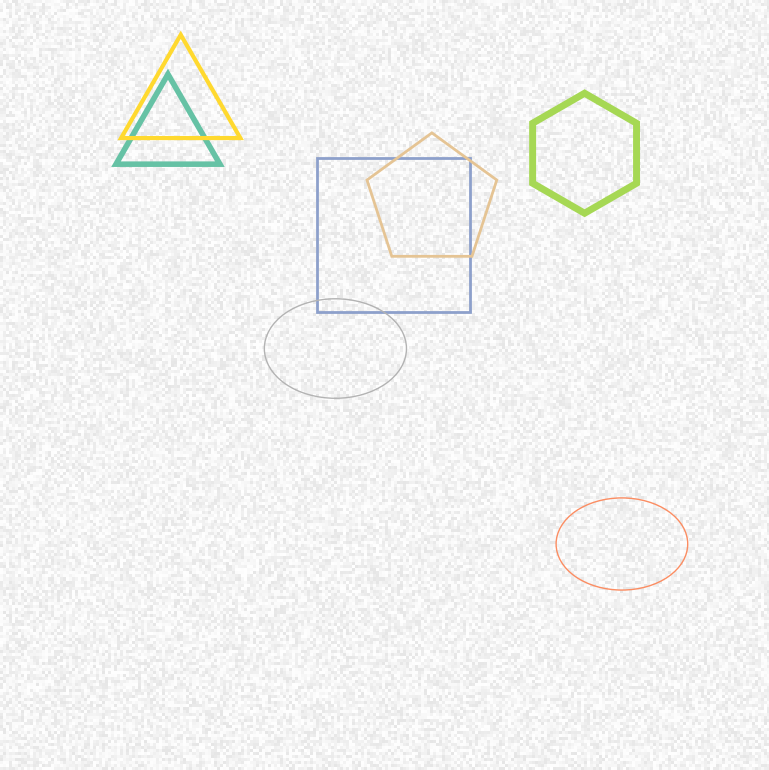[{"shape": "triangle", "thickness": 2, "radius": 0.39, "center": [0.218, 0.826]}, {"shape": "oval", "thickness": 0.5, "radius": 0.43, "center": [0.808, 0.294]}, {"shape": "square", "thickness": 1, "radius": 0.5, "center": [0.511, 0.695]}, {"shape": "hexagon", "thickness": 2.5, "radius": 0.39, "center": [0.759, 0.801]}, {"shape": "triangle", "thickness": 1.5, "radius": 0.45, "center": [0.235, 0.865]}, {"shape": "pentagon", "thickness": 1, "radius": 0.44, "center": [0.561, 0.739]}, {"shape": "oval", "thickness": 0.5, "radius": 0.46, "center": [0.436, 0.547]}]